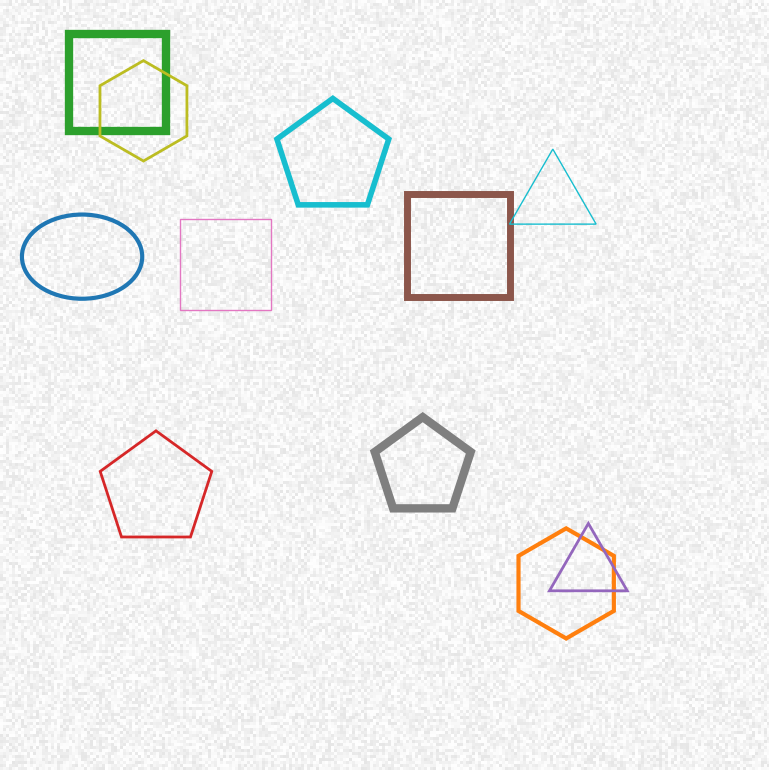[{"shape": "oval", "thickness": 1.5, "radius": 0.39, "center": [0.107, 0.667]}, {"shape": "hexagon", "thickness": 1.5, "radius": 0.36, "center": [0.735, 0.242]}, {"shape": "square", "thickness": 3, "radius": 0.31, "center": [0.153, 0.893]}, {"shape": "pentagon", "thickness": 1, "radius": 0.38, "center": [0.203, 0.364]}, {"shape": "triangle", "thickness": 1, "radius": 0.29, "center": [0.764, 0.262]}, {"shape": "square", "thickness": 2.5, "radius": 0.34, "center": [0.595, 0.681]}, {"shape": "square", "thickness": 0.5, "radius": 0.3, "center": [0.293, 0.656]}, {"shape": "pentagon", "thickness": 3, "radius": 0.33, "center": [0.549, 0.393]}, {"shape": "hexagon", "thickness": 1, "radius": 0.33, "center": [0.186, 0.856]}, {"shape": "pentagon", "thickness": 2, "radius": 0.38, "center": [0.432, 0.796]}, {"shape": "triangle", "thickness": 0.5, "radius": 0.32, "center": [0.718, 0.741]}]